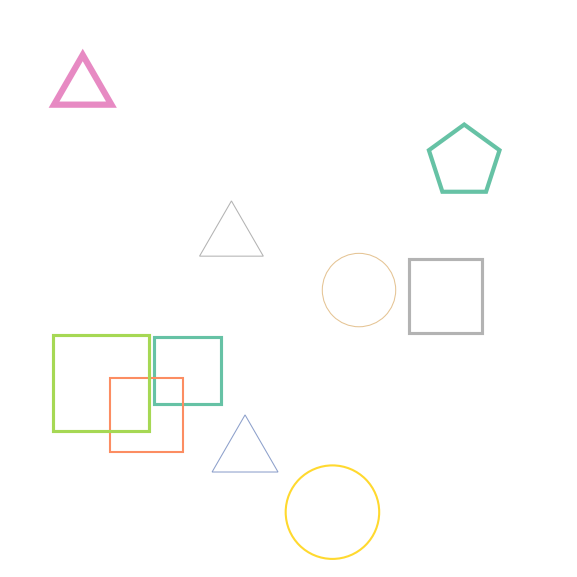[{"shape": "square", "thickness": 1.5, "radius": 0.29, "center": [0.324, 0.358]}, {"shape": "pentagon", "thickness": 2, "radius": 0.32, "center": [0.804, 0.719]}, {"shape": "square", "thickness": 1, "radius": 0.32, "center": [0.254, 0.281]}, {"shape": "triangle", "thickness": 0.5, "radius": 0.33, "center": [0.424, 0.215]}, {"shape": "triangle", "thickness": 3, "radius": 0.29, "center": [0.143, 0.847]}, {"shape": "square", "thickness": 1.5, "radius": 0.42, "center": [0.174, 0.336]}, {"shape": "circle", "thickness": 1, "radius": 0.4, "center": [0.576, 0.112]}, {"shape": "circle", "thickness": 0.5, "radius": 0.32, "center": [0.622, 0.497]}, {"shape": "square", "thickness": 1.5, "radius": 0.32, "center": [0.771, 0.486]}, {"shape": "triangle", "thickness": 0.5, "radius": 0.32, "center": [0.401, 0.587]}]